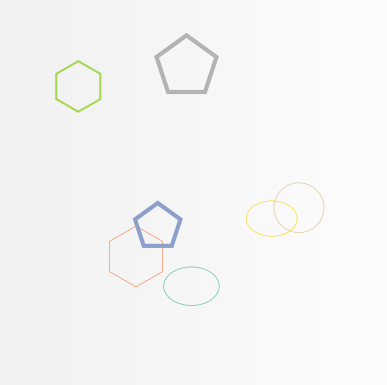[{"shape": "oval", "thickness": 0.5, "radius": 0.36, "center": [0.494, 0.257]}, {"shape": "hexagon", "thickness": 0.5, "radius": 0.39, "center": [0.351, 0.334]}, {"shape": "pentagon", "thickness": 3, "radius": 0.31, "center": [0.407, 0.411]}, {"shape": "hexagon", "thickness": 1.5, "radius": 0.33, "center": [0.202, 0.775]}, {"shape": "oval", "thickness": 0.5, "radius": 0.33, "center": [0.701, 0.432]}, {"shape": "circle", "thickness": 0.5, "radius": 0.32, "center": [0.772, 0.461]}, {"shape": "pentagon", "thickness": 3, "radius": 0.41, "center": [0.481, 0.827]}]